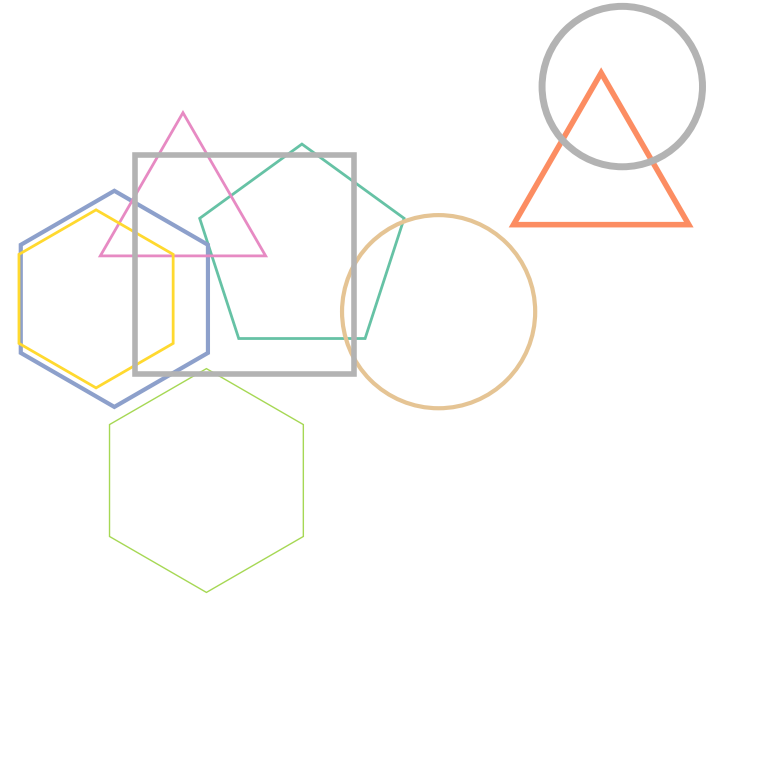[{"shape": "pentagon", "thickness": 1, "radius": 0.7, "center": [0.392, 0.673]}, {"shape": "triangle", "thickness": 2, "radius": 0.66, "center": [0.781, 0.774]}, {"shape": "hexagon", "thickness": 1.5, "radius": 0.7, "center": [0.149, 0.612]}, {"shape": "triangle", "thickness": 1, "radius": 0.62, "center": [0.238, 0.73]}, {"shape": "hexagon", "thickness": 0.5, "radius": 0.73, "center": [0.268, 0.376]}, {"shape": "hexagon", "thickness": 1, "radius": 0.58, "center": [0.125, 0.612]}, {"shape": "circle", "thickness": 1.5, "radius": 0.63, "center": [0.57, 0.595]}, {"shape": "square", "thickness": 2, "radius": 0.71, "center": [0.318, 0.656]}, {"shape": "circle", "thickness": 2.5, "radius": 0.52, "center": [0.808, 0.888]}]